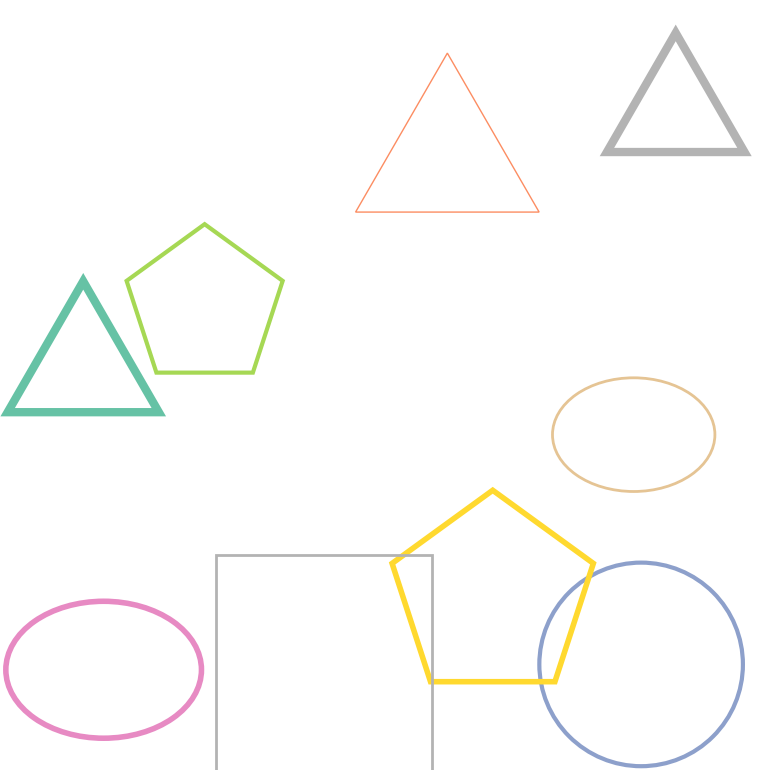[{"shape": "triangle", "thickness": 3, "radius": 0.57, "center": [0.108, 0.521]}, {"shape": "triangle", "thickness": 0.5, "radius": 0.69, "center": [0.581, 0.793]}, {"shape": "circle", "thickness": 1.5, "radius": 0.66, "center": [0.833, 0.137]}, {"shape": "oval", "thickness": 2, "radius": 0.64, "center": [0.135, 0.13]}, {"shape": "pentagon", "thickness": 1.5, "radius": 0.53, "center": [0.266, 0.602]}, {"shape": "pentagon", "thickness": 2, "radius": 0.69, "center": [0.64, 0.226]}, {"shape": "oval", "thickness": 1, "radius": 0.53, "center": [0.823, 0.436]}, {"shape": "square", "thickness": 1, "radius": 0.7, "center": [0.421, 0.139]}, {"shape": "triangle", "thickness": 3, "radius": 0.52, "center": [0.878, 0.854]}]